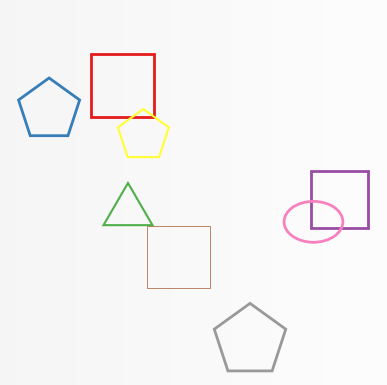[{"shape": "square", "thickness": 2, "radius": 0.41, "center": [0.317, 0.778]}, {"shape": "pentagon", "thickness": 2, "radius": 0.41, "center": [0.127, 0.715]}, {"shape": "triangle", "thickness": 1.5, "radius": 0.36, "center": [0.33, 0.452]}, {"shape": "square", "thickness": 2, "radius": 0.37, "center": [0.876, 0.482]}, {"shape": "pentagon", "thickness": 1.5, "radius": 0.35, "center": [0.37, 0.648]}, {"shape": "square", "thickness": 0.5, "radius": 0.4, "center": [0.461, 0.333]}, {"shape": "oval", "thickness": 2, "radius": 0.38, "center": [0.809, 0.424]}, {"shape": "pentagon", "thickness": 2, "radius": 0.48, "center": [0.645, 0.115]}]